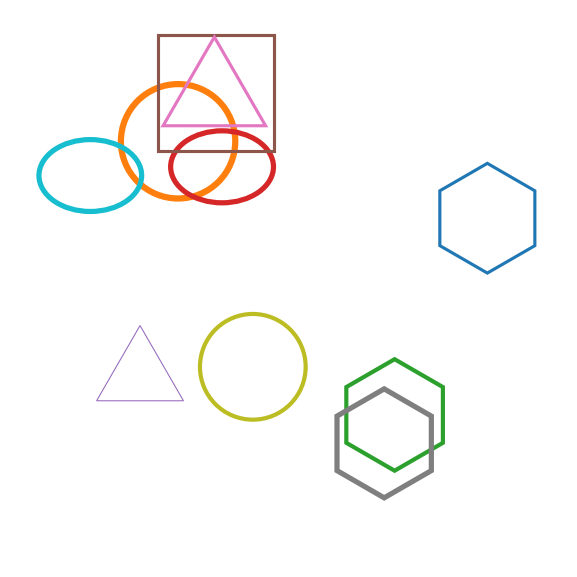[{"shape": "hexagon", "thickness": 1.5, "radius": 0.47, "center": [0.844, 0.621]}, {"shape": "circle", "thickness": 3, "radius": 0.5, "center": [0.308, 0.754]}, {"shape": "hexagon", "thickness": 2, "radius": 0.48, "center": [0.683, 0.281]}, {"shape": "oval", "thickness": 2.5, "radius": 0.45, "center": [0.385, 0.71]}, {"shape": "triangle", "thickness": 0.5, "radius": 0.43, "center": [0.242, 0.349]}, {"shape": "square", "thickness": 1.5, "radius": 0.5, "center": [0.374, 0.837]}, {"shape": "triangle", "thickness": 1.5, "radius": 0.51, "center": [0.371, 0.833]}, {"shape": "hexagon", "thickness": 2.5, "radius": 0.47, "center": [0.665, 0.231]}, {"shape": "circle", "thickness": 2, "radius": 0.46, "center": [0.438, 0.364]}, {"shape": "oval", "thickness": 2.5, "radius": 0.44, "center": [0.156, 0.695]}]